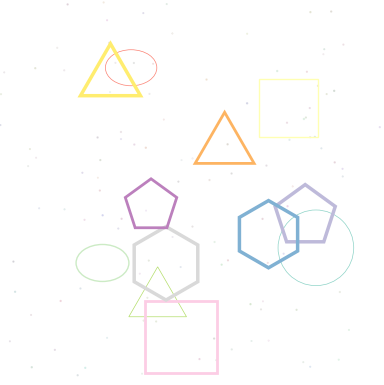[{"shape": "circle", "thickness": 0.5, "radius": 0.49, "center": [0.82, 0.356]}, {"shape": "square", "thickness": 1, "radius": 0.38, "center": [0.749, 0.72]}, {"shape": "pentagon", "thickness": 2.5, "radius": 0.41, "center": [0.793, 0.438]}, {"shape": "oval", "thickness": 0.5, "radius": 0.33, "center": [0.341, 0.824]}, {"shape": "hexagon", "thickness": 2.5, "radius": 0.44, "center": [0.697, 0.392]}, {"shape": "triangle", "thickness": 2, "radius": 0.44, "center": [0.583, 0.62]}, {"shape": "triangle", "thickness": 0.5, "radius": 0.43, "center": [0.41, 0.22]}, {"shape": "square", "thickness": 2, "radius": 0.47, "center": [0.47, 0.126]}, {"shape": "hexagon", "thickness": 2.5, "radius": 0.48, "center": [0.431, 0.316]}, {"shape": "pentagon", "thickness": 2, "radius": 0.35, "center": [0.392, 0.465]}, {"shape": "oval", "thickness": 1, "radius": 0.34, "center": [0.266, 0.317]}, {"shape": "triangle", "thickness": 2.5, "radius": 0.45, "center": [0.287, 0.796]}]